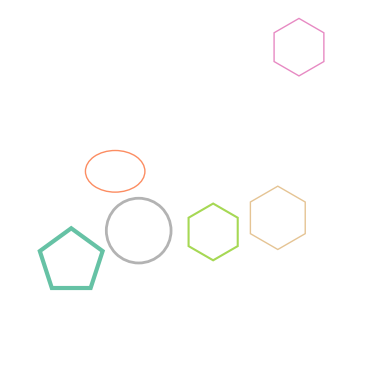[{"shape": "pentagon", "thickness": 3, "radius": 0.43, "center": [0.185, 0.321]}, {"shape": "oval", "thickness": 1, "radius": 0.39, "center": [0.299, 0.555]}, {"shape": "hexagon", "thickness": 1, "radius": 0.37, "center": [0.777, 0.877]}, {"shape": "hexagon", "thickness": 1.5, "radius": 0.37, "center": [0.554, 0.398]}, {"shape": "hexagon", "thickness": 1, "radius": 0.41, "center": [0.722, 0.434]}, {"shape": "circle", "thickness": 2, "radius": 0.42, "center": [0.36, 0.401]}]